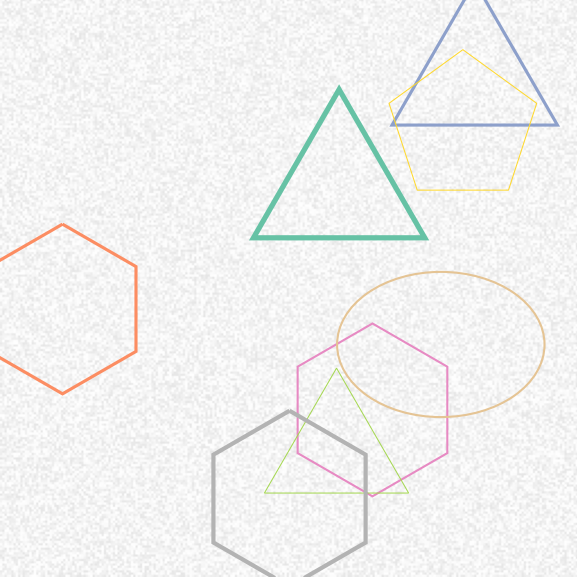[{"shape": "triangle", "thickness": 2.5, "radius": 0.86, "center": [0.587, 0.673]}, {"shape": "hexagon", "thickness": 1.5, "radius": 0.73, "center": [0.108, 0.464]}, {"shape": "triangle", "thickness": 1.5, "radius": 0.83, "center": [0.822, 0.865]}, {"shape": "hexagon", "thickness": 1, "radius": 0.75, "center": [0.645, 0.289]}, {"shape": "triangle", "thickness": 0.5, "radius": 0.72, "center": [0.583, 0.217]}, {"shape": "pentagon", "thickness": 0.5, "radius": 0.67, "center": [0.801, 0.779]}, {"shape": "oval", "thickness": 1, "radius": 0.9, "center": [0.763, 0.403]}, {"shape": "hexagon", "thickness": 2, "radius": 0.76, "center": [0.501, 0.136]}]